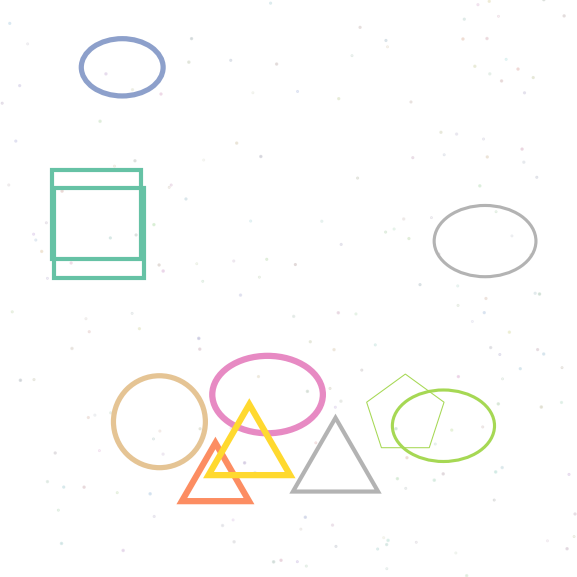[{"shape": "square", "thickness": 2, "radius": 0.38, "center": [0.166, 0.628]}, {"shape": "square", "thickness": 2, "radius": 0.39, "center": [0.171, 0.596]}, {"shape": "triangle", "thickness": 3, "radius": 0.34, "center": [0.373, 0.165]}, {"shape": "oval", "thickness": 2.5, "radius": 0.35, "center": [0.212, 0.883]}, {"shape": "oval", "thickness": 3, "radius": 0.48, "center": [0.463, 0.316]}, {"shape": "oval", "thickness": 1.5, "radius": 0.44, "center": [0.768, 0.262]}, {"shape": "pentagon", "thickness": 0.5, "radius": 0.35, "center": [0.702, 0.281]}, {"shape": "triangle", "thickness": 3, "radius": 0.41, "center": [0.432, 0.217]}, {"shape": "circle", "thickness": 2.5, "radius": 0.4, "center": [0.276, 0.269]}, {"shape": "oval", "thickness": 1.5, "radius": 0.44, "center": [0.84, 0.582]}, {"shape": "triangle", "thickness": 2, "radius": 0.43, "center": [0.581, 0.191]}]